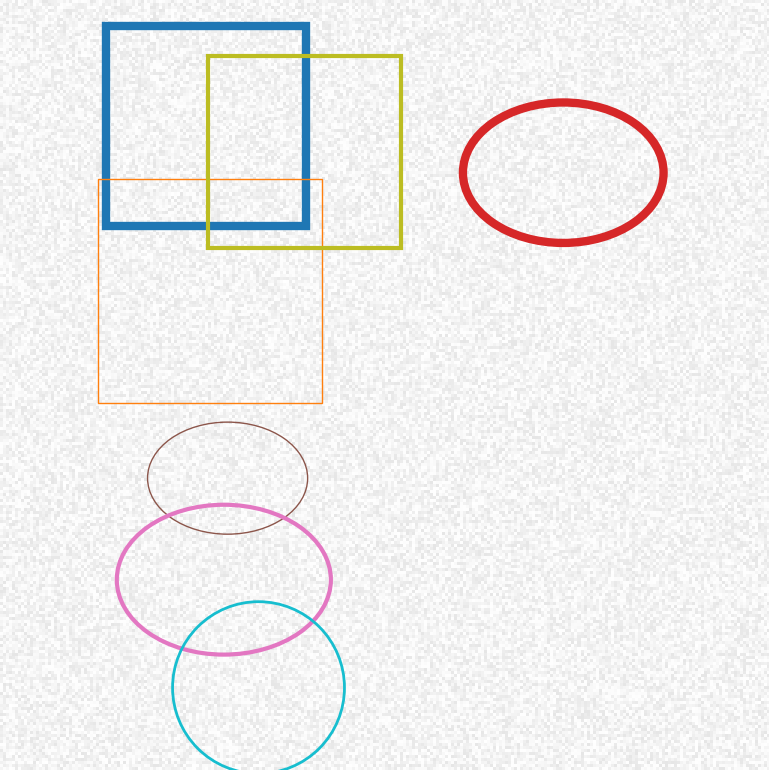[{"shape": "square", "thickness": 3, "radius": 0.65, "center": [0.268, 0.836]}, {"shape": "square", "thickness": 0.5, "radius": 0.73, "center": [0.272, 0.622]}, {"shape": "oval", "thickness": 3, "radius": 0.65, "center": [0.732, 0.776]}, {"shape": "oval", "thickness": 0.5, "radius": 0.52, "center": [0.296, 0.379]}, {"shape": "oval", "thickness": 1.5, "radius": 0.7, "center": [0.291, 0.247]}, {"shape": "square", "thickness": 1.5, "radius": 0.63, "center": [0.395, 0.802]}, {"shape": "circle", "thickness": 1, "radius": 0.56, "center": [0.336, 0.107]}]